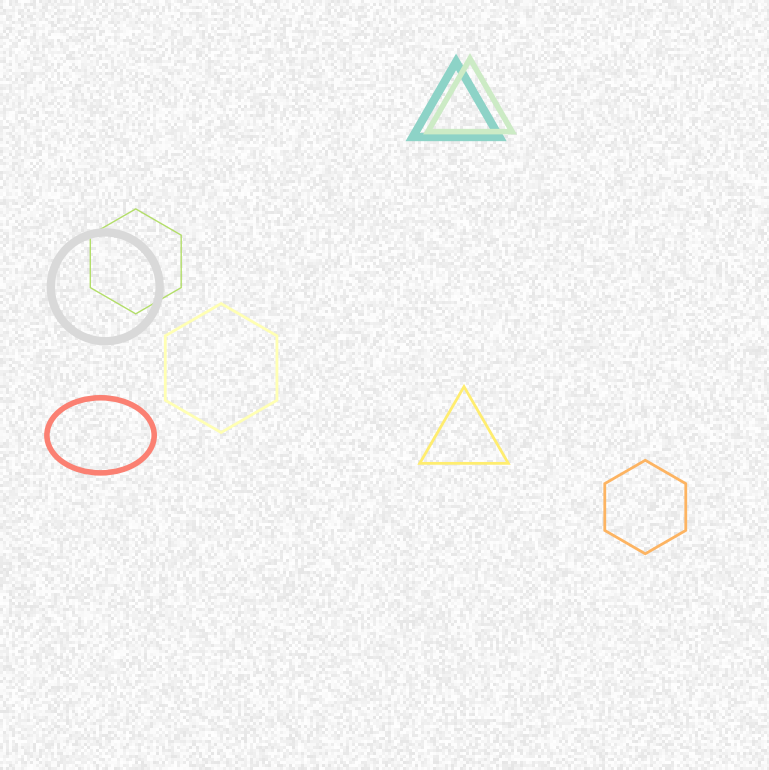[{"shape": "triangle", "thickness": 3, "radius": 0.33, "center": [0.592, 0.855]}, {"shape": "hexagon", "thickness": 1, "radius": 0.42, "center": [0.287, 0.522]}, {"shape": "oval", "thickness": 2, "radius": 0.35, "center": [0.131, 0.435]}, {"shape": "hexagon", "thickness": 1, "radius": 0.3, "center": [0.838, 0.342]}, {"shape": "hexagon", "thickness": 0.5, "radius": 0.34, "center": [0.176, 0.661]}, {"shape": "circle", "thickness": 3, "radius": 0.35, "center": [0.137, 0.628]}, {"shape": "triangle", "thickness": 2, "radius": 0.32, "center": [0.61, 0.861]}, {"shape": "triangle", "thickness": 1, "radius": 0.33, "center": [0.603, 0.431]}]